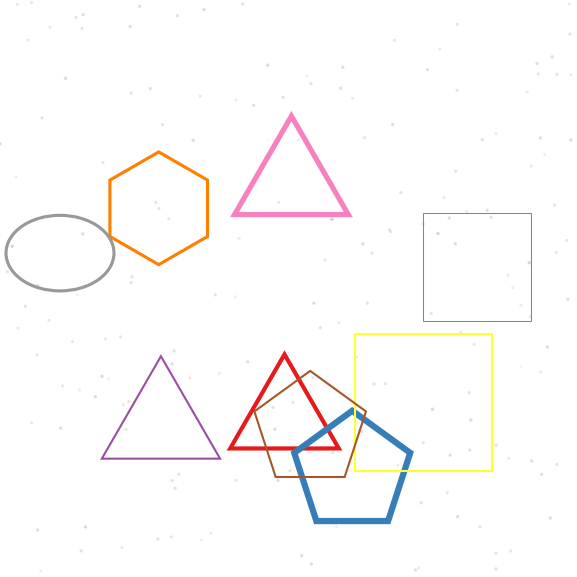[{"shape": "triangle", "thickness": 2, "radius": 0.54, "center": [0.493, 0.277]}, {"shape": "pentagon", "thickness": 3, "radius": 0.53, "center": [0.61, 0.182]}, {"shape": "square", "thickness": 0.5, "radius": 0.47, "center": [0.826, 0.537]}, {"shape": "triangle", "thickness": 1, "radius": 0.59, "center": [0.279, 0.264]}, {"shape": "hexagon", "thickness": 1.5, "radius": 0.49, "center": [0.275, 0.638]}, {"shape": "square", "thickness": 1, "radius": 0.59, "center": [0.733, 0.302]}, {"shape": "pentagon", "thickness": 1, "radius": 0.51, "center": [0.537, 0.255]}, {"shape": "triangle", "thickness": 2.5, "radius": 0.57, "center": [0.505, 0.684]}, {"shape": "oval", "thickness": 1.5, "radius": 0.47, "center": [0.104, 0.561]}]